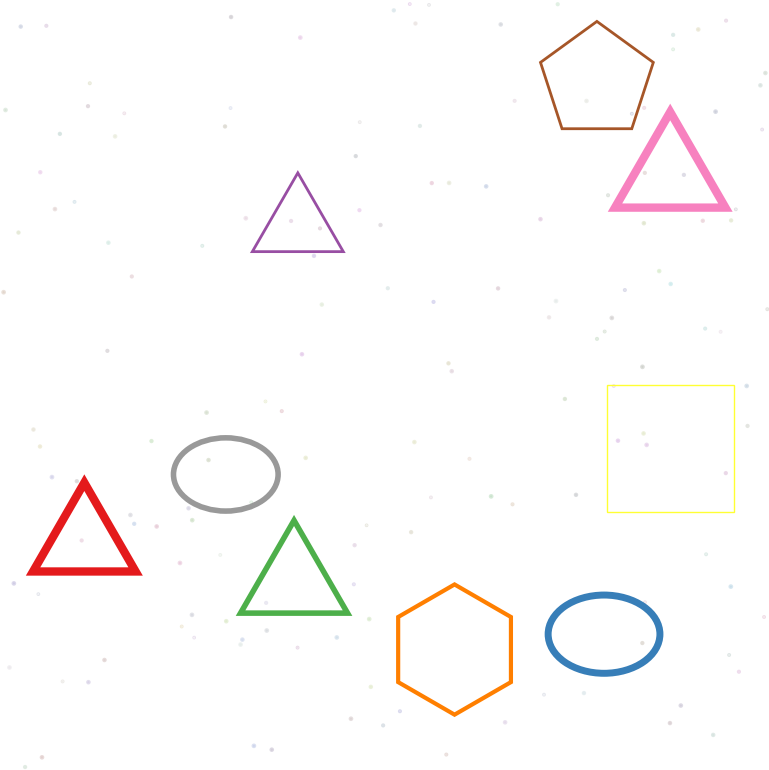[{"shape": "triangle", "thickness": 3, "radius": 0.38, "center": [0.11, 0.296]}, {"shape": "oval", "thickness": 2.5, "radius": 0.36, "center": [0.784, 0.176]}, {"shape": "triangle", "thickness": 2, "radius": 0.4, "center": [0.382, 0.244]}, {"shape": "triangle", "thickness": 1, "radius": 0.34, "center": [0.387, 0.707]}, {"shape": "hexagon", "thickness": 1.5, "radius": 0.42, "center": [0.59, 0.156]}, {"shape": "square", "thickness": 0.5, "radius": 0.41, "center": [0.871, 0.418]}, {"shape": "pentagon", "thickness": 1, "radius": 0.39, "center": [0.775, 0.895]}, {"shape": "triangle", "thickness": 3, "radius": 0.41, "center": [0.87, 0.772]}, {"shape": "oval", "thickness": 2, "radius": 0.34, "center": [0.293, 0.384]}]